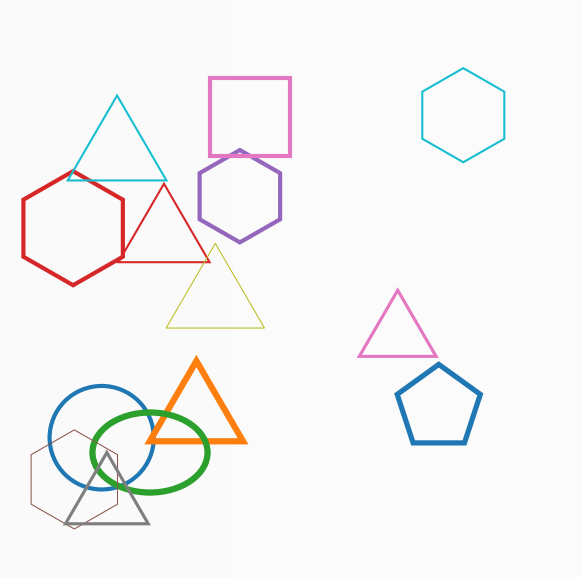[{"shape": "pentagon", "thickness": 2.5, "radius": 0.38, "center": [0.755, 0.293]}, {"shape": "circle", "thickness": 2, "radius": 0.45, "center": [0.175, 0.241]}, {"shape": "triangle", "thickness": 3, "radius": 0.46, "center": [0.338, 0.281]}, {"shape": "oval", "thickness": 3, "radius": 0.5, "center": [0.258, 0.216]}, {"shape": "hexagon", "thickness": 2, "radius": 0.49, "center": [0.126, 0.604]}, {"shape": "triangle", "thickness": 1, "radius": 0.45, "center": [0.282, 0.59]}, {"shape": "hexagon", "thickness": 2, "radius": 0.4, "center": [0.413, 0.659]}, {"shape": "hexagon", "thickness": 0.5, "radius": 0.43, "center": [0.128, 0.169]}, {"shape": "square", "thickness": 2, "radius": 0.34, "center": [0.43, 0.797]}, {"shape": "triangle", "thickness": 1.5, "radius": 0.38, "center": [0.684, 0.42]}, {"shape": "triangle", "thickness": 1.5, "radius": 0.41, "center": [0.184, 0.133]}, {"shape": "triangle", "thickness": 0.5, "radius": 0.49, "center": [0.37, 0.48]}, {"shape": "triangle", "thickness": 1, "radius": 0.49, "center": [0.201, 0.736]}, {"shape": "hexagon", "thickness": 1, "radius": 0.41, "center": [0.797, 0.8]}]